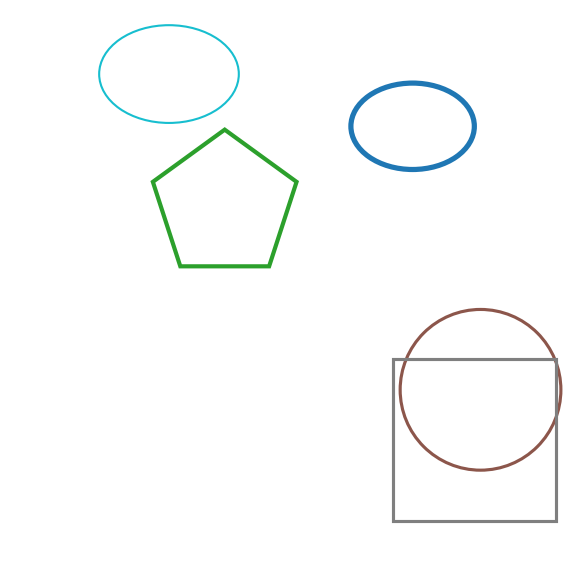[{"shape": "oval", "thickness": 2.5, "radius": 0.53, "center": [0.714, 0.78]}, {"shape": "pentagon", "thickness": 2, "radius": 0.65, "center": [0.389, 0.644]}, {"shape": "circle", "thickness": 1.5, "radius": 0.7, "center": [0.832, 0.324]}, {"shape": "square", "thickness": 1.5, "radius": 0.7, "center": [0.822, 0.238]}, {"shape": "oval", "thickness": 1, "radius": 0.6, "center": [0.293, 0.871]}]